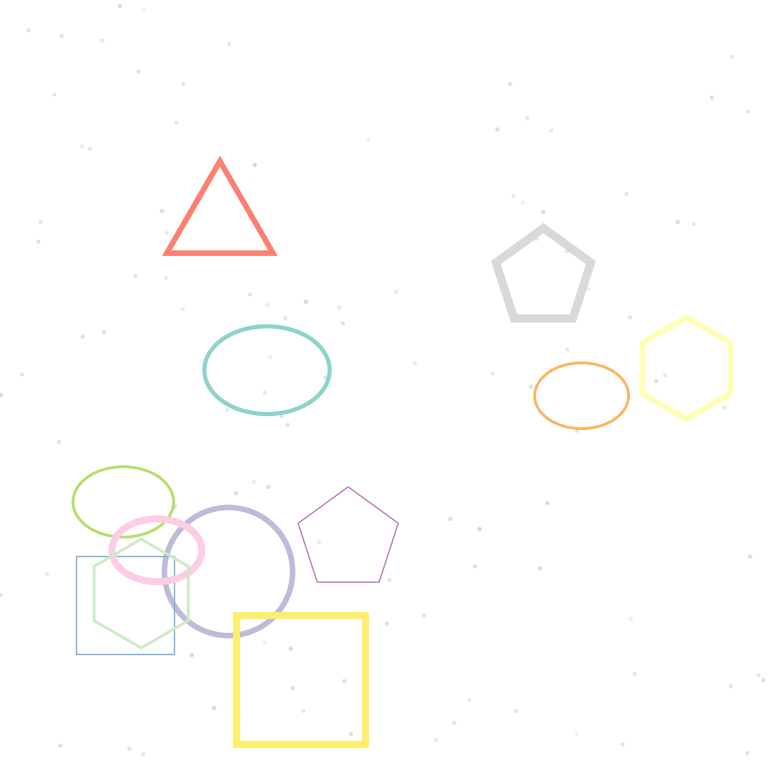[{"shape": "oval", "thickness": 1.5, "radius": 0.41, "center": [0.347, 0.519]}, {"shape": "hexagon", "thickness": 2, "radius": 0.33, "center": [0.891, 0.522]}, {"shape": "circle", "thickness": 2, "radius": 0.42, "center": [0.297, 0.258]}, {"shape": "triangle", "thickness": 2, "radius": 0.4, "center": [0.286, 0.711]}, {"shape": "square", "thickness": 0.5, "radius": 0.32, "center": [0.163, 0.215]}, {"shape": "oval", "thickness": 1, "radius": 0.31, "center": [0.755, 0.486]}, {"shape": "oval", "thickness": 1, "radius": 0.33, "center": [0.16, 0.348]}, {"shape": "oval", "thickness": 2.5, "radius": 0.29, "center": [0.204, 0.285]}, {"shape": "pentagon", "thickness": 3, "radius": 0.32, "center": [0.706, 0.639]}, {"shape": "pentagon", "thickness": 0.5, "radius": 0.34, "center": [0.452, 0.299]}, {"shape": "hexagon", "thickness": 1, "radius": 0.35, "center": [0.183, 0.229]}, {"shape": "square", "thickness": 2.5, "radius": 0.42, "center": [0.39, 0.118]}]